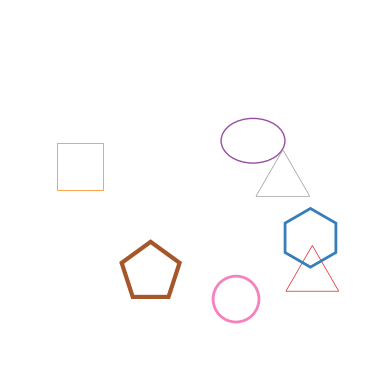[{"shape": "triangle", "thickness": 0.5, "radius": 0.4, "center": [0.811, 0.283]}, {"shape": "hexagon", "thickness": 2, "radius": 0.38, "center": [0.806, 0.382]}, {"shape": "oval", "thickness": 1, "radius": 0.41, "center": [0.657, 0.634]}, {"shape": "square", "thickness": 0.5, "radius": 0.3, "center": [0.208, 0.568]}, {"shape": "pentagon", "thickness": 3, "radius": 0.4, "center": [0.391, 0.293]}, {"shape": "circle", "thickness": 2, "radius": 0.3, "center": [0.613, 0.223]}, {"shape": "triangle", "thickness": 0.5, "radius": 0.4, "center": [0.735, 0.53]}]